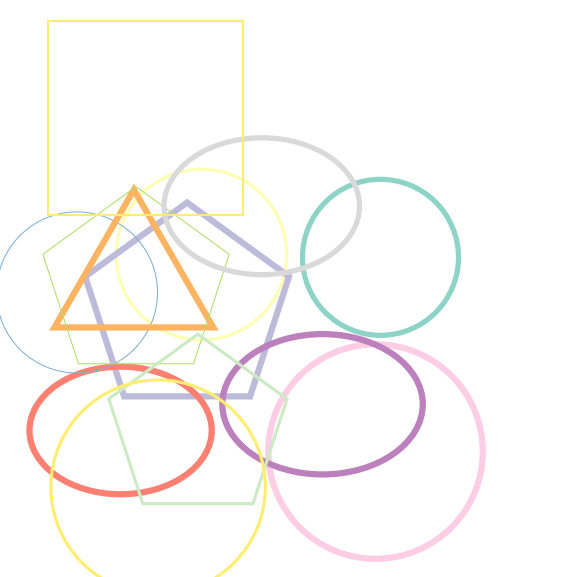[{"shape": "circle", "thickness": 2.5, "radius": 0.68, "center": [0.659, 0.554]}, {"shape": "circle", "thickness": 1.5, "radius": 0.74, "center": [0.349, 0.558]}, {"shape": "pentagon", "thickness": 3, "radius": 0.93, "center": [0.324, 0.463]}, {"shape": "oval", "thickness": 3, "radius": 0.79, "center": [0.209, 0.254]}, {"shape": "circle", "thickness": 0.5, "radius": 0.7, "center": [0.133, 0.493]}, {"shape": "triangle", "thickness": 3, "radius": 0.79, "center": [0.232, 0.512]}, {"shape": "pentagon", "thickness": 0.5, "radius": 0.85, "center": [0.236, 0.506]}, {"shape": "circle", "thickness": 3, "radius": 0.93, "center": [0.65, 0.217]}, {"shape": "oval", "thickness": 2.5, "radius": 0.85, "center": [0.453, 0.642]}, {"shape": "oval", "thickness": 3, "radius": 0.87, "center": [0.559, 0.299]}, {"shape": "pentagon", "thickness": 1.5, "radius": 0.81, "center": [0.343, 0.258]}, {"shape": "circle", "thickness": 1.5, "radius": 0.93, "center": [0.274, 0.156]}, {"shape": "square", "thickness": 1, "radius": 0.84, "center": [0.252, 0.794]}]